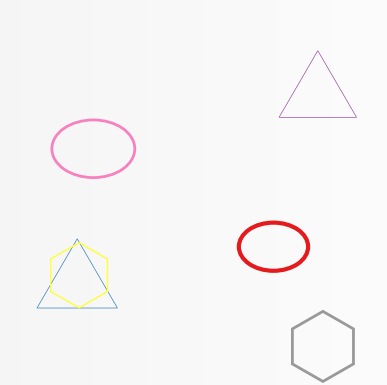[{"shape": "oval", "thickness": 3, "radius": 0.45, "center": [0.706, 0.359]}, {"shape": "triangle", "thickness": 0.5, "radius": 0.6, "center": [0.199, 0.26]}, {"shape": "triangle", "thickness": 0.5, "radius": 0.58, "center": [0.82, 0.753]}, {"shape": "hexagon", "thickness": 1, "radius": 0.42, "center": [0.204, 0.285]}, {"shape": "oval", "thickness": 2, "radius": 0.53, "center": [0.241, 0.614]}, {"shape": "hexagon", "thickness": 2, "radius": 0.45, "center": [0.833, 0.1]}]